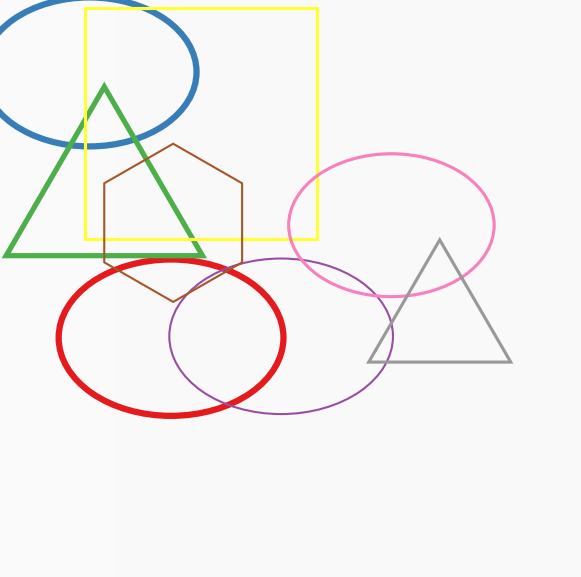[{"shape": "oval", "thickness": 3, "radius": 0.97, "center": [0.294, 0.414]}, {"shape": "oval", "thickness": 3, "radius": 0.92, "center": [0.154, 0.875]}, {"shape": "triangle", "thickness": 2.5, "radius": 0.97, "center": [0.179, 0.654]}, {"shape": "oval", "thickness": 1, "radius": 0.96, "center": [0.484, 0.417]}, {"shape": "square", "thickness": 1.5, "radius": 1.0, "center": [0.346, 0.785]}, {"shape": "hexagon", "thickness": 1, "radius": 0.68, "center": [0.298, 0.613]}, {"shape": "oval", "thickness": 1.5, "radius": 0.88, "center": [0.673, 0.609]}, {"shape": "triangle", "thickness": 1.5, "radius": 0.71, "center": [0.757, 0.443]}]